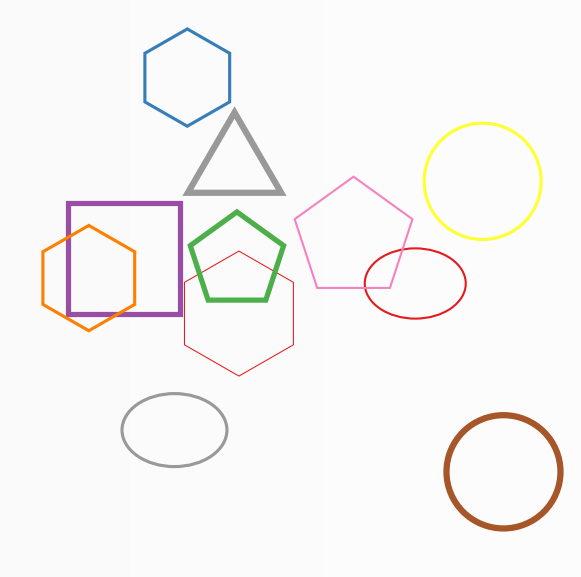[{"shape": "oval", "thickness": 1, "radius": 0.43, "center": [0.714, 0.508]}, {"shape": "hexagon", "thickness": 0.5, "radius": 0.54, "center": [0.411, 0.456]}, {"shape": "hexagon", "thickness": 1.5, "radius": 0.42, "center": [0.322, 0.865]}, {"shape": "pentagon", "thickness": 2.5, "radius": 0.42, "center": [0.408, 0.548]}, {"shape": "square", "thickness": 2.5, "radius": 0.48, "center": [0.214, 0.551]}, {"shape": "hexagon", "thickness": 1.5, "radius": 0.46, "center": [0.153, 0.518]}, {"shape": "circle", "thickness": 1.5, "radius": 0.5, "center": [0.83, 0.685]}, {"shape": "circle", "thickness": 3, "radius": 0.49, "center": [0.866, 0.182]}, {"shape": "pentagon", "thickness": 1, "radius": 0.53, "center": [0.608, 0.587]}, {"shape": "triangle", "thickness": 3, "radius": 0.46, "center": [0.403, 0.712]}, {"shape": "oval", "thickness": 1.5, "radius": 0.45, "center": [0.3, 0.254]}]